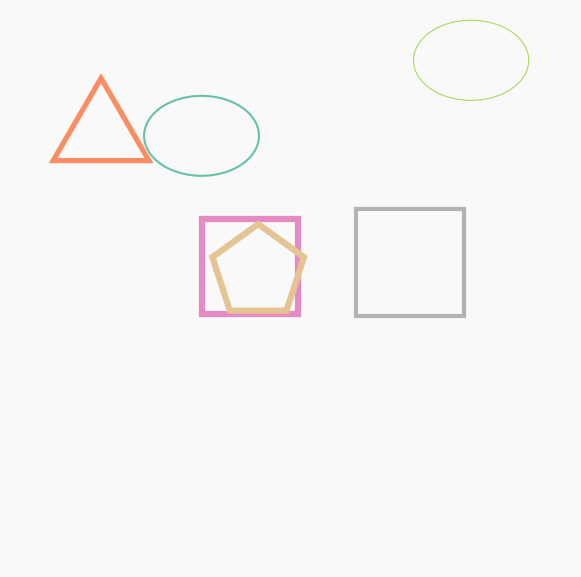[{"shape": "oval", "thickness": 1, "radius": 0.49, "center": [0.347, 0.764]}, {"shape": "triangle", "thickness": 2.5, "radius": 0.48, "center": [0.174, 0.769]}, {"shape": "square", "thickness": 3, "radius": 0.41, "center": [0.431, 0.537]}, {"shape": "oval", "thickness": 0.5, "radius": 0.5, "center": [0.811, 0.895]}, {"shape": "pentagon", "thickness": 3, "radius": 0.41, "center": [0.444, 0.528]}, {"shape": "square", "thickness": 2, "radius": 0.46, "center": [0.705, 0.544]}]